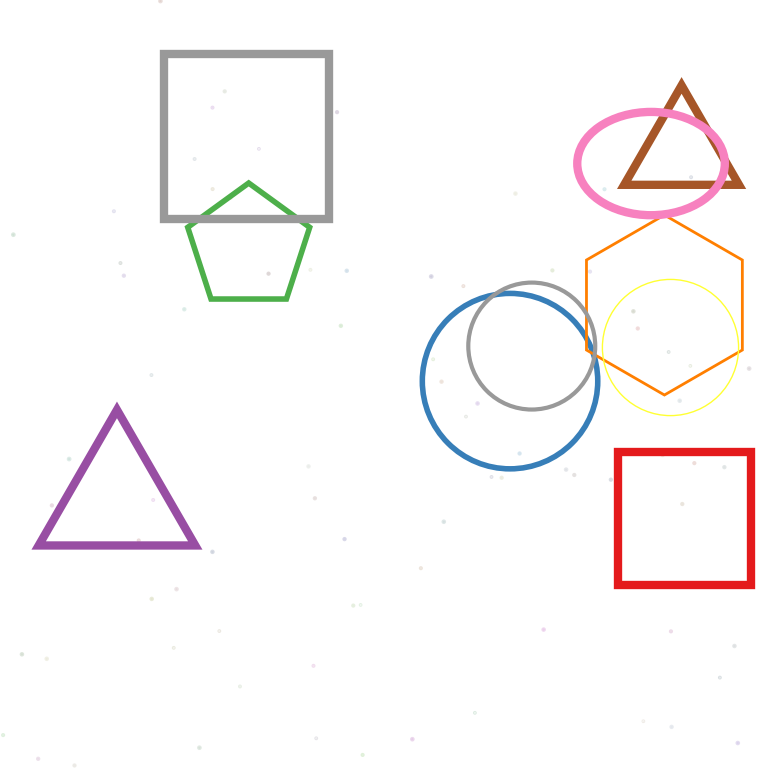[{"shape": "square", "thickness": 3, "radius": 0.43, "center": [0.889, 0.327]}, {"shape": "circle", "thickness": 2, "radius": 0.57, "center": [0.662, 0.505]}, {"shape": "pentagon", "thickness": 2, "radius": 0.42, "center": [0.323, 0.679]}, {"shape": "triangle", "thickness": 3, "radius": 0.59, "center": [0.152, 0.35]}, {"shape": "hexagon", "thickness": 1, "radius": 0.58, "center": [0.863, 0.604]}, {"shape": "circle", "thickness": 0.5, "radius": 0.44, "center": [0.871, 0.549]}, {"shape": "triangle", "thickness": 3, "radius": 0.43, "center": [0.885, 0.803]}, {"shape": "oval", "thickness": 3, "radius": 0.48, "center": [0.846, 0.788]}, {"shape": "square", "thickness": 3, "radius": 0.54, "center": [0.32, 0.822]}, {"shape": "circle", "thickness": 1.5, "radius": 0.41, "center": [0.691, 0.551]}]